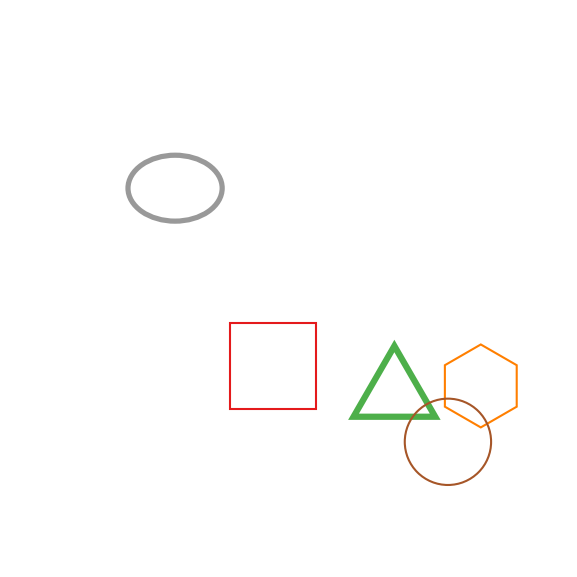[{"shape": "square", "thickness": 1, "radius": 0.37, "center": [0.473, 0.365]}, {"shape": "triangle", "thickness": 3, "radius": 0.41, "center": [0.683, 0.318]}, {"shape": "hexagon", "thickness": 1, "radius": 0.36, "center": [0.833, 0.331]}, {"shape": "circle", "thickness": 1, "radius": 0.37, "center": [0.776, 0.234]}, {"shape": "oval", "thickness": 2.5, "radius": 0.41, "center": [0.303, 0.673]}]